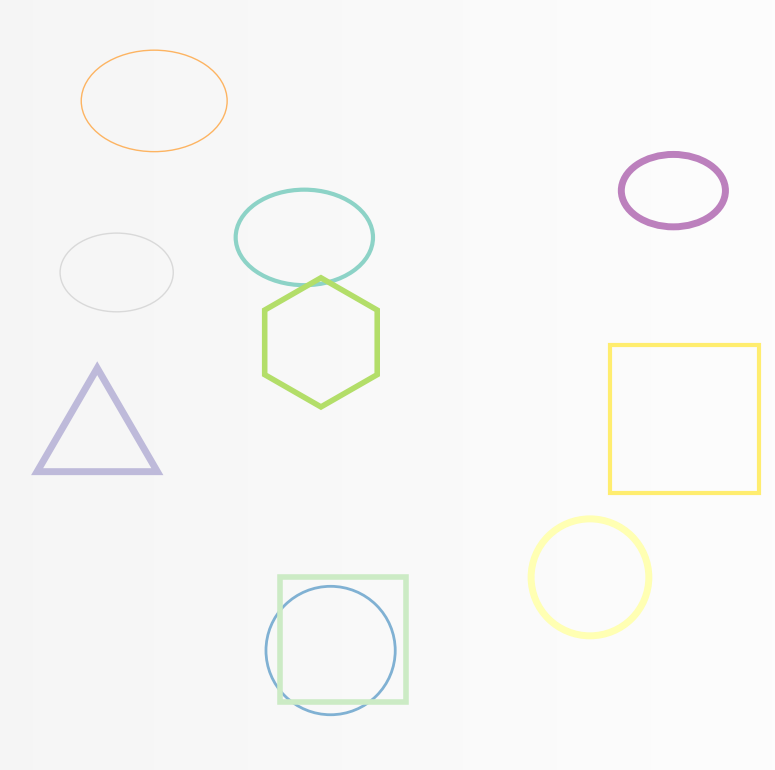[{"shape": "oval", "thickness": 1.5, "radius": 0.44, "center": [0.393, 0.692]}, {"shape": "circle", "thickness": 2.5, "radius": 0.38, "center": [0.761, 0.25]}, {"shape": "triangle", "thickness": 2.5, "radius": 0.45, "center": [0.125, 0.432]}, {"shape": "circle", "thickness": 1, "radius": 0.42, "center": [0.427, 0.155]}, {"shape": "oval", "thickness": 0.5, "radius": 0.47, "center": [0.199, 0.869]}, {"shape": "hexagon", "thickness": 2, "radius": 0.42, "center": [0.414, 0.555]}, {"shape": "oval", "thickness": 0.5, "radius": 0.37, "center": [0.151, 0.646]}, {"shape": "oval", "thickness": 2.5, "radius": 0.34, "center": [0.869, 0.752]}, {"shape": "square", "thickness": 2, "radius": 0.41, "center": [0.443, 0.17]}, {"shape": "square", "thickness": 1.5, "radius": 0.48, "center": [0.883, 0.456]}]